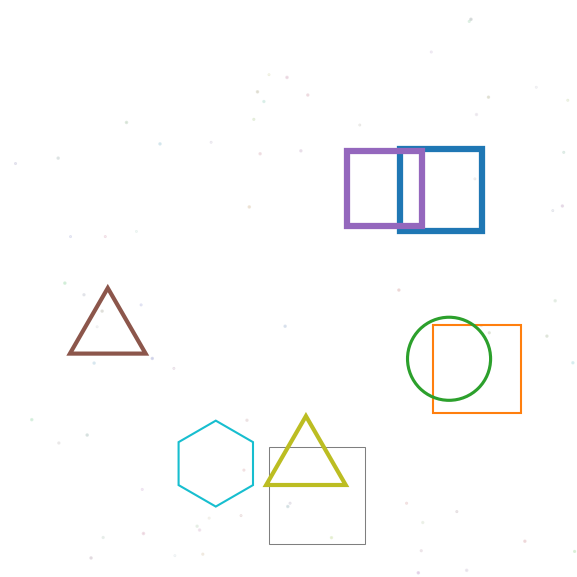[{"shape": "square", "thickness": 3, "radius": 0.36, "center": [0.764, 0.67]}, {"shape": "square", "thickness": 1, "radius": 0.38, "center": [0.826, 0.36]}, {"shape": "circle", "thickness": 1.5, "radius": 0.36, "center": [0.778, 0.378]}, {"shape": "square", "thickness": 3, "radius": 0.32, "center": [0.666, 0.673]}, {"shape": "triangle", "thickness": 2, "radius": 0.38, "center": [0.187, 0.425]}, {"shape": "square", "thickness": 0.5, "radius": 0.42, "center": [0.549, 0.141]}, {"shape": "triangle", "thickness": 2, "radius": 0.4, "center": [0.53, 0.199]}, {"shape": "hexagon", "thickness": 1, "radius": 0.37, "center": [0.374, 0.196]}]